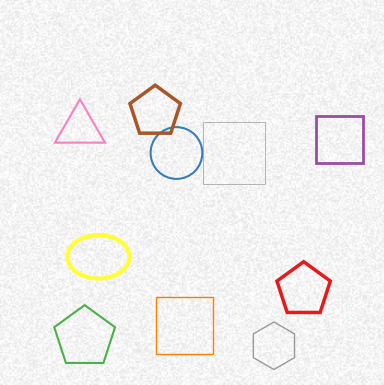[{"shape": "pentagon", "thickness": 2.5, "radius": 0.36, "center": [0.789, 0.247]}, {"shape": "circle", "thickness": 1.5, "radius": 0.34, "center": [0.458, 0.603]}, {"shape": "pentagon", "thickness": 1.5, "radius": 0.42, "center": [0.22, 0.124]}, {"shape": "square", "thickness": 2, "radius": 0.31, "center": [0.883, 0.638]}, {"shape": "square", "thickness": 1, "radius": 0.37, "center": [0.479, 0.154]}, {"shape": "oval", "thickness": 3, "radius": 0.4, "center": [0.256, 0.333]}, {"shape": "pentagon", "thickness": 2.5, "radius": 0.34, "center": [0.403, 0.71]}, {"shape": "triangle", "thickness": 1.5, "radius": 0.38, "center": [0.208, 0.667]}, {"shape": "square", "thickness": 0.5, "radius": 0.4, "center": [0.608, 0.601]}, {"shape": "hexagon", "thickness": 1, "radius": 0.31, "center": [0.712, 0.102]}]